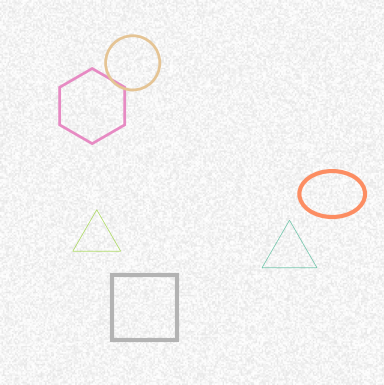[{"shape": "triangle", "thickness": 0.5, "radius": 0.41, "center": [0.752, 0.346]}, {"shape": "oval", "thickness": 3, "radius": 0.43, "center": [0.863, 0.496]}, {"shape": "hexagon", "thickness": 2, "radius": 0.49, "center": [0.239, 0.724]}, {"shape": "triangle", "thickness": 0.5, "radius": 0.36, "center": [0.251, 0.383]}, {"shape": "circle", "thickness": 2, "radius": 0.35, "center": [0.345, 0.837]}, {"shape": "square", "thickness": 3, "radius": 0.43, "center": [0.375, 0.201]}]